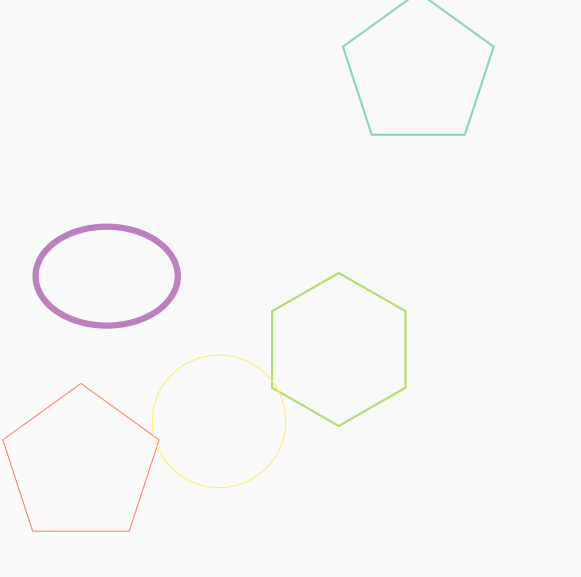[{"shape": "pentagon", "thickness": 1, "radius": 0.68, "center": [0.72, 0.876]}, {"shape": "pentagon", "thickness": 0.5, "radius": 0.71, "center": [0.139, 0.194]}, {"shape": "hexagon", "thickness": 1, "radius": 0.66, "center": [0.583, 0.394]}, {"shape": "oval", "thickness": 3, "radius": 0.61, "center": [0.184, 0.521]}, {"shape": "circle", "thickness": 0.5, "radius": 0.57, "center": [0.377, 0.269]}]